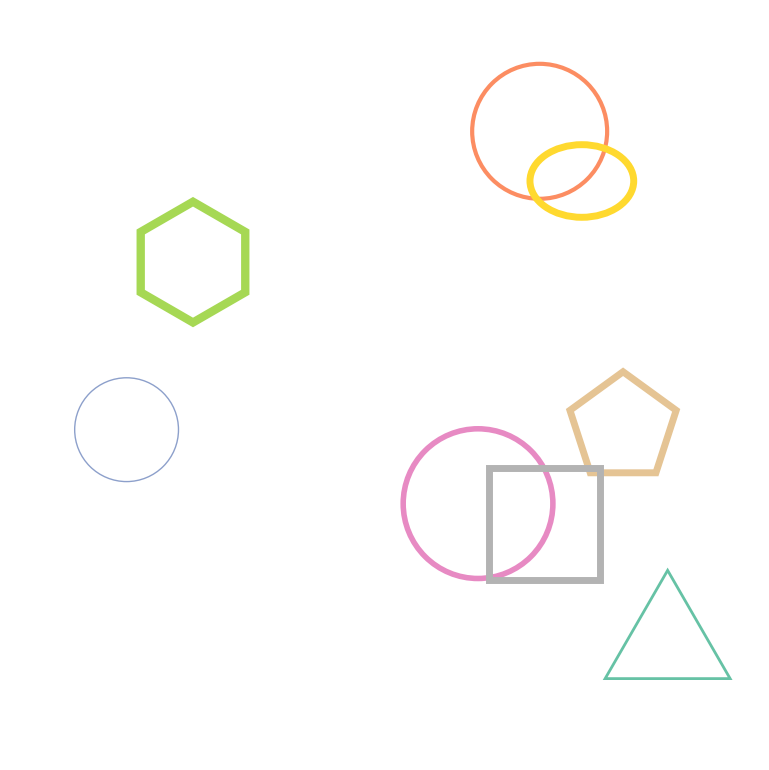[{"shape": "triangle", "thickness": 1, "radius": 0.47, "center": [0.867, 0.166]}, {"shape": "circle", "thickness": 1.5, "radius": 0.44, "center": [0.701, 0.829]}, {"shape": "circle", "thickness": 0.5, "radius": 0.34, "center": [0.164, 0.442]}, {"shape": "circle", "thickness": 2, "radius": 0.49, "center": [0.621, 0.346]}, {"shape": "hexagon", "thickness": 3, "radius": 0.39, "center": [0.251, 0.66]}, {"shape": "oval", "thickness": 2.5, "radius": 0.34, "center": [0.756, 0.765]}, {"shape": "pentagon", "thickness": 2.5, "radius": 0.36, "center": [0.809, 0.445]}, {"shape": "square", "thickness": 2.5, "radius": 0.36, "center": [0.707, 0.32]}]